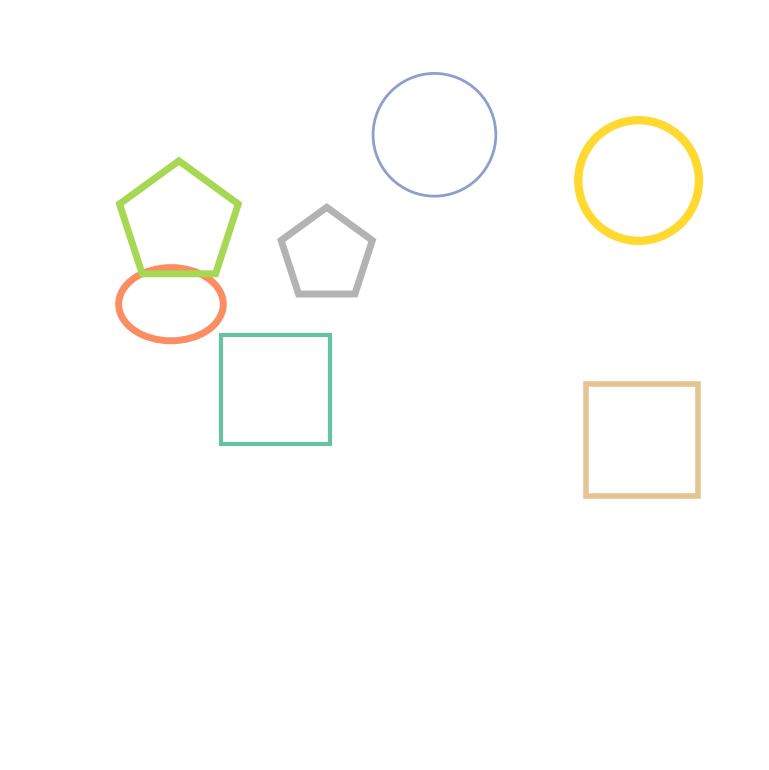[{"shape": "square", "thickness": 1.5, "radius": 0.35, "center": [0.358, 0.494]}, {"shape": "oval", "thickness": 2.5, "radius": 0.34, "center": [0.222, 0.605]}, {"shape": "circle", "thickness": 1, "radius": 0.4, "center": [0.564, 0.825]}, {"shape": "pentagon", "thickness": 2.5, "radius": 0.41, "center": [0.232, 0.71]}, {"shape": "circle", "thickness": 3, "radius": 0.39, "center": [0.829, 0.766]}, {"shape": "square", "thickness": 2, "radius": 0.37, "center": [0.834, 0.429]}, {"shape": "pentagon", "thickness": 2.5, "radius": 0.31, "center": [0.424, 0.669]}]